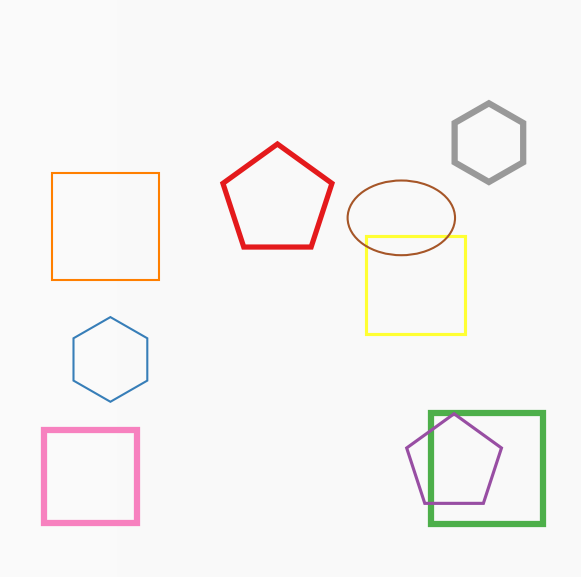[{"shape": "pentagon", "thickness": 2.5, "radius": 0.49, "center": [0.477, 0.651]}, {"shape": "hexagon", "thickness": 1, "radius": 0.37, "center": [0.19, 0.377]}, {"shape": "square", "thickness": 3, "radius": 0.48, "center": [0.837, 0.188]}, {"shape": "pentagon", "thickness": 1.5, "radius": 0.43, "center": [0.781, 0.197]}, {"shape": "square", "thickness": 1, "radius": 0.46, "center": [0.182, 0.607]}, {"shape": "square", "thickness": 1.5, "radius": 0.43, "center": [0.715, 0.505]}, {"shape": "oval", "thickness": 1, "radius": 0.46, "center": [0.69, 0.622]}, {"shape": "square", "thickness": 3, "radius": 0.4, "center": [0.156, 0.174]}, {"shape": "hexagon", "thickness": 3, "radius": 0.34, "center": [0.841, 0.752]}]